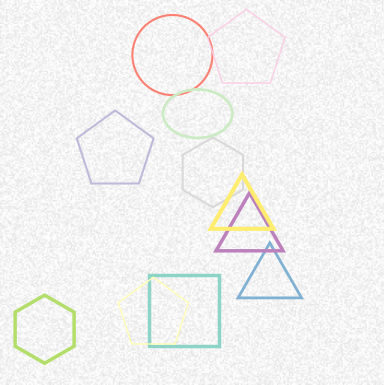[{"shape": "square", "thickness": 2.5, "radius": 0.46, "center": [0.478, 0.193]}, {"shape": "pentagon", "thickness": 1, "radius": 0.48, "center": [0.398, 0.184]}, {"shape": "pentagon", "thickness": 1.5, "radius": 0.52, "center": [0.299, 0.608]}, {"shape": "circle", "thickness": 1.5, "radius": 0.52, "center": [0.448, 0.857]}, {"shape": "triangle", "thickness": 2, "radius": 0.48, "center": [0.701, 0.274]}, {"shape": "hexagon", "thickness": 2.5, "radius": 0.44, "center": [0.116, 0.145]}, {"shape": "pentagon", "thickness": 1, "radius": 0.53, "center": [0.64, 0.87]}, {"shape": "hexagon", "thickness": 1.5, "radius": 0.45, "center": [0.553, 0.552]}, {"shape": "triangle", "thickness": 2.5, "radius": 0.5, "center": [0.648, 0.399]}, {"shape": "oval", "thickness": 2, "radius": 0.45, "center": [0.513, 0.705]}, {"shape": "triangle", "thickness": 3, "radius": 0.47, "center": [0.629, 0.453]}]